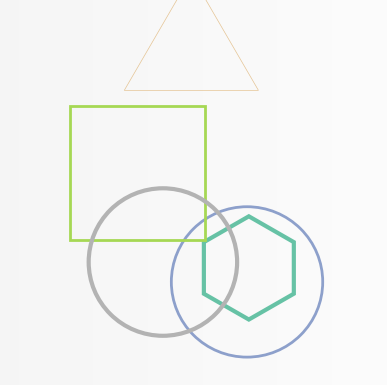[{"shape": "hexagon", "thickness": 3, "radius": 0.67, "center": [0.642, 0.304]}, {"shape": "circle", "thickness": 2, "radius": 0.98, "center": [0.637, 0.268]}, {"shape": "square", "thickness": 2, "radius": 0.87, "center": [0.354, 0.551]}, {"shape": "triangle", "thickness": 0.5, "radius": 1.0, "center": [0.494, 0.865]}, {"shape": "circle", "thickness": 3, "radius": 0.96, "center": [0.42, 0.319]}]